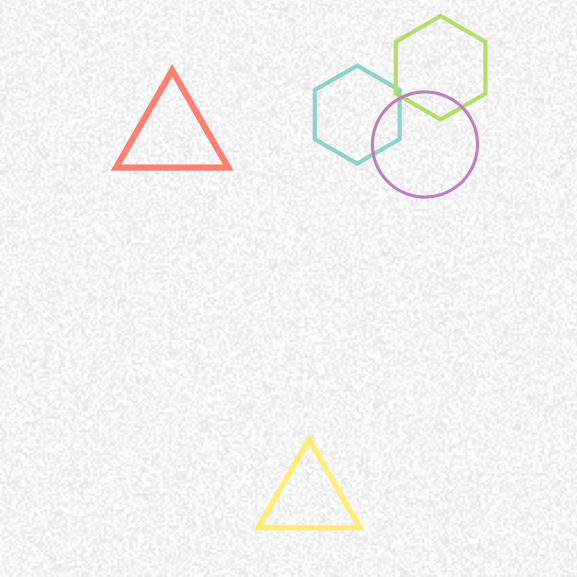[{"shape": "hexagon", "thickness": 2, "radius": 0.42, "center": [0.619, 0.801]}, {"shape": "triangle", "thickness": 3, "radius": 0.56, "center": [0.298, 0.765]}, {"shape": "hexagon", "thickness": 2, "radius": 0.45, "center": [0.763, 0.882]}, {"shape": "circle", "thickness": 1.5, "radius": 0.46, "center": [0.736, 0.749]}, {"shape": "triangle", "thickness": 2.5, "radius": 0.51, "center": [0.535, 0.136]}]